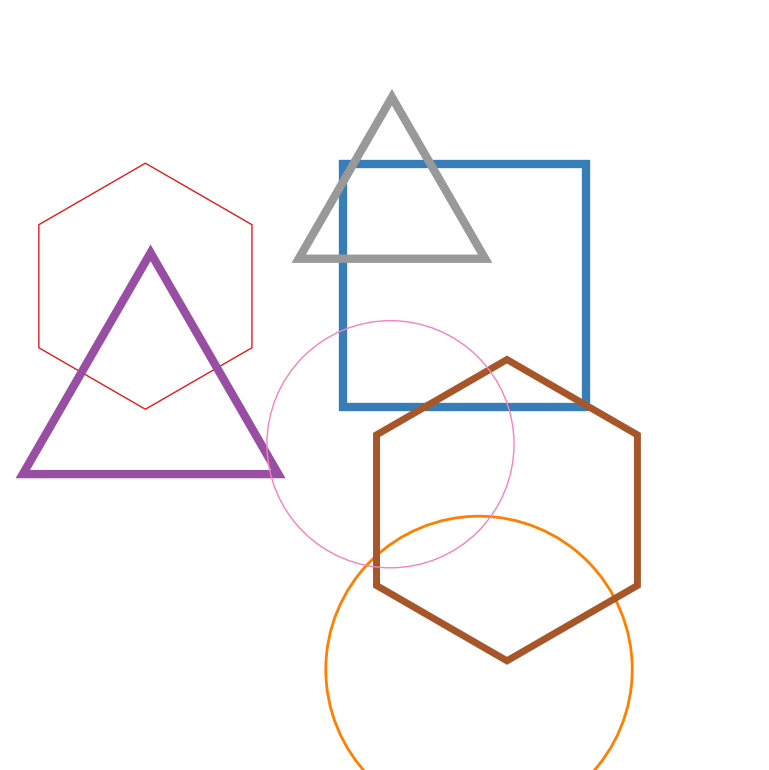[{"shape": "hexagon", "thickness": 0.5, "radius": 0.8, "center": [0.189, 0.628]}, {"shape": "square", "thickness": 3, "radius": 0.79, "center": [0.603, 0.629]}, {"shape": "triangle", "thickness": 3, "radius": 0.96, "center": [0.196, 0.48]}, {"shape": "circle", "thickness": 1, "radius": 1.0, "center": [0.622, 0.131]}, {"shape": "hexagon", "thickness": 2.5, "radius": 0.98, "center": [0.658, 0.337]}, {"shape": "circle", "thickness": 0.5, "radius": 0.8, "center": [0.507, 0.423]}, {"shape": "triangle", "thickness": 3, "radius": 0.7, "center": [0.509, 0.734]}]